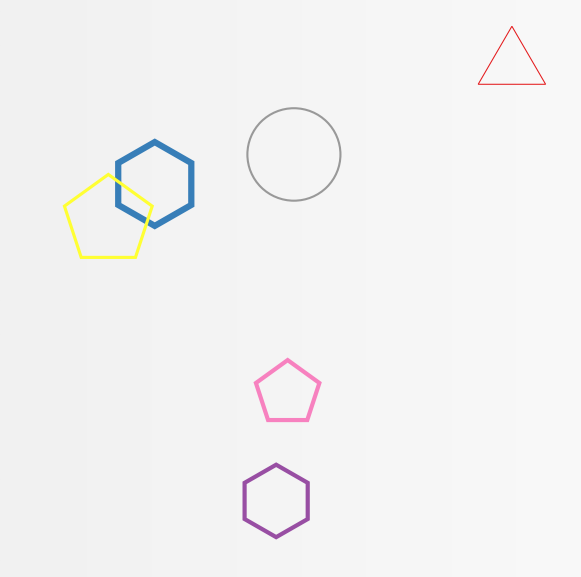[{"shape": "triangle", "thickness": 0.5, "radius": 0.33, "center": [0.881, 0.887]}, {"shape": "hexagon", "thickness": 3, "radius": 0.36, "center": [0.266, 0.681]}, {"shape": "hexagon", "thickness": 2, "radius": 0.31, "center": [0.475, 0.132]}, {"shape": "pentagon", "thickness": 1.5, "radius": 0.4, "center": [0.186, 0.618]}, {"shape": "pentagon", "thickness": 2, "radius": 0.29, "center": [0.495, 0.318]}, {"shape": "circle", "thickness": 1, "radius": 0.4, "center": [0.506, 0.732]}]